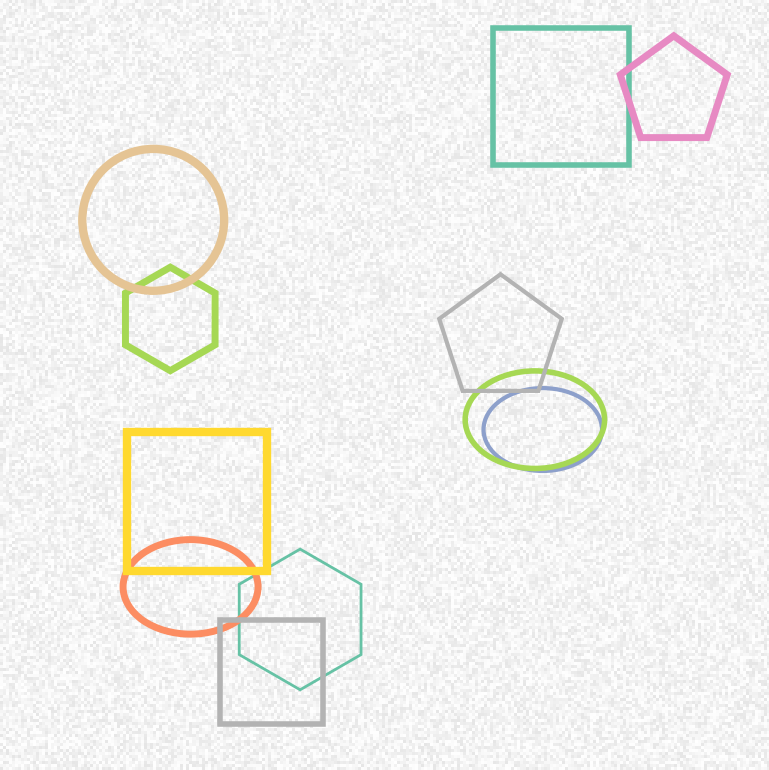[{"shape": "hexagon", "thickness": 1, "radius": 0.46, "center": [0.39, 0.196]}, {"shape": "square", "thickness": 2, "radius": 0.44, "center": [0.728, 0.875]}, {"shape": "oval", "thickness": 2.5, "radius": 0.44, "center": [0.247, 0.238]}, {"shape": "oval", "thickness": 1.5, "radius": 0.38, "center": [0.705, 0.442]}, {"shape": "pentagon", "thickness": 2.5, "radius": 0.37, "center": [0.875, 0.88]}, {"shape": "hexagon", "thickness": 2.5, "radius": 0.34, "center": [0.221, 0.586]}, {"shape": "oval", "thickness": 2, "radius": 0.45, "center": [0.695, 0.455]}, {"shape": "square", "thickness": 3, "radius": 0.45, "center": [0.256, 0.349]}, {"shape": "circle", "thickness": 3, "radius": 0.46, "center": [0.199, 0.714]}, {"shape": "pentagon", "thickness": 1.5, "radius": 0.42, "center": [0.65, 0.56]}, {"shape": "square", "thickness": 2, "radius": 0.34, "center": [0.353, 0.127]}]